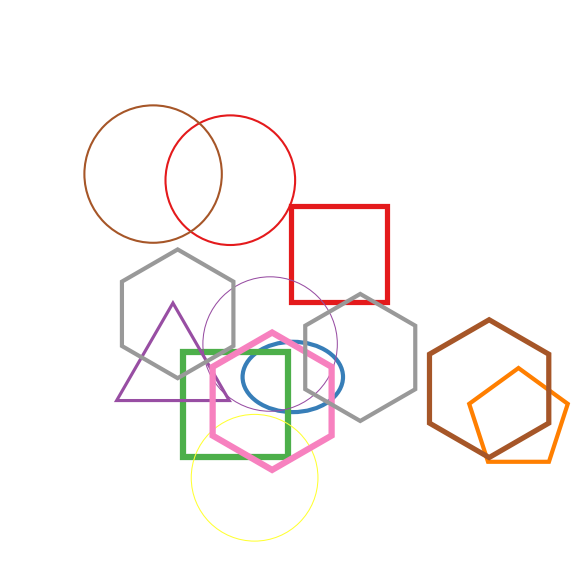[{"shape": "circle", "thickness": 1, "radius": 0.56, "center": [0.399, 0.687]}, {"shape": "square", "thickness": 2.5, "radius": 0.41, "center": [0.587, 0.559]}, {"shape": "oval", "thickness": 2, "radius": 0.43, "center": [0.507, 0.346]}, {"shape": "square", "thickness": 3, "radius": 0.45, "center": [0.407, 0.298]}, {"shape": "circle", "thickness": 0.5, "radius": 0.58, "center": [0.468, 0.403]}, {"shape": "triangle", "thickness": 1.5, "radius": 0.56, "center": [0.299, 0.362]}, {"shape": "pentagon", "thickness": 2, "radius": 0.45, "center": [0.898, 0.272]}, {"shape": "circle", "thickness": 0.5, "radius": 0.55, "center": [0.441, 0.172]}, {"shape": "hexagon", "thickness": 2.5, "radius": 0.6, "center": [0.847, 0.326]}, {"shape": "circle", "thickness": 1, "radius": 0.59, "center": [0.265, 0.698]}, {"shape": "hexagon", "thickness": 3, "radius": 0.59, "center": [0.471, 0.304]}, {"shape": "hexagon", "thickness": 2, "radius": 0.55, "center": [0.624, 0.38]}, {"shape": "hexagon", "thickness": 2, "radius": 0.56, "center": [0.308, 0.456]}]